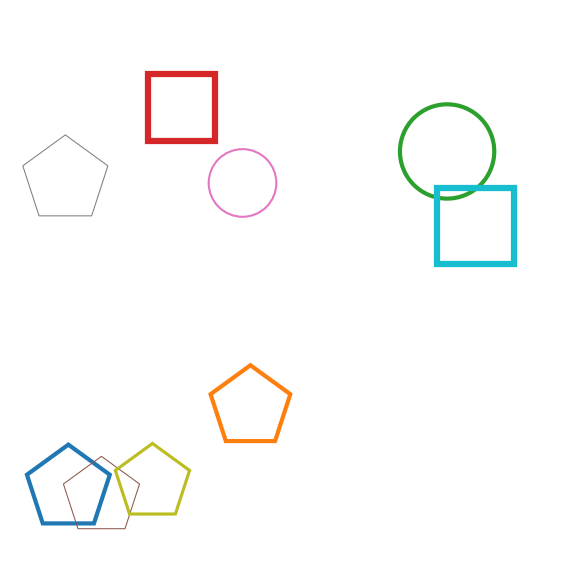[{"shape": "pentagon", "thickness": 2, "radius": 0.38, "center": [0.118, 0.154]}, {"shape": "pentagon", "thickness": 2, "radius": 0.36, "center": [0.434, 0.294]}, {"shape": "circle", "thickness": 2, "radius": 0.41, "center": [0.774, 0.737]}, {"shape": "square", "thickness": 3, "radius": 0.29, "center": [0.314, 0.813]}, {"shape": "pentagon", "thickness": 0.5, "radius": 0.35, "center": [0.176, 0.14]}, {"shape": "circle", "thickness": 1, "radius": 0.29, "center": [0.42, 0.682]}, {"shape": "pentagon", "thickness": 0.5, "radius": 0.39, "center": [0.113, 0.688]}, {"shape": "pentagon", "thickness": 1.5, "radius": 0.34, "center": [0.264, 0.164]}, {"shape": "square", "thickness": 3, "radius": 0.33, "center": [0.823, 0.608]}]